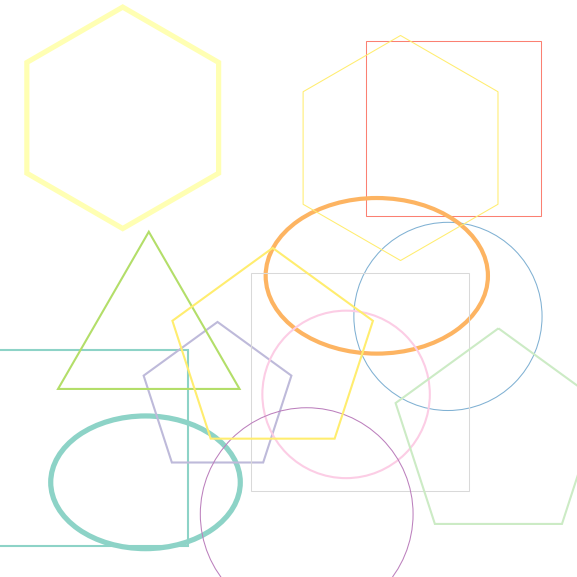[{"shape": "square", "thickness": 1, "radius": 0.85, "center": [0.156, 0.224]}, {"shape": "oval", "thickness": 2.5, "radius": 0.82, "center": [0.252, 0.164]}, {"shape": "hexagon", "thickness": 2.5, "radius": 0.96, "center": [0.213, 0.795]}, {"shape": "pentagon", "thickness": 1, "radius": 0.67, "center": [0.377, 0.307]}, {"shape": "square", "thickness": 0.5, "radius": 0.76, "center": [0.786, 0.777]}, {"shape": "circle", "thickness": 0.5, "radius": 0.81, "center": [0.776, 0.451]}, {"shape": "oval", "thickness": 2, "radius": 0.96, "center": [0.652, 0.522]}, {"shape": "triangle", "thickness": 1, "radius": 0.91, "center": [0.258, 0.416]}, {"shape": "circle", "thickness": 1, "radius": 0.72, "center": [0.599, 0.316]}, {"shape": "square", "thickness": 0.5, "radius": 0.94, "center": [0.624, 0.337]}, {"shape": "circle", "thickness": 0.5, "radius": 0.92, "center": [0.531, 0.109]}, {"shape": "pentagon", "thickness": 1, "radius": 0.94, "center": [0.863, 0.243]}, {"shape": "hexagon", "thickness": 0.5, "radius": 0.97, "center": [0.694, 0.743]}, {"shape": "pentagon", "thickness": 1, "radius": 0.91, "center": [0.472, 0.387]}]